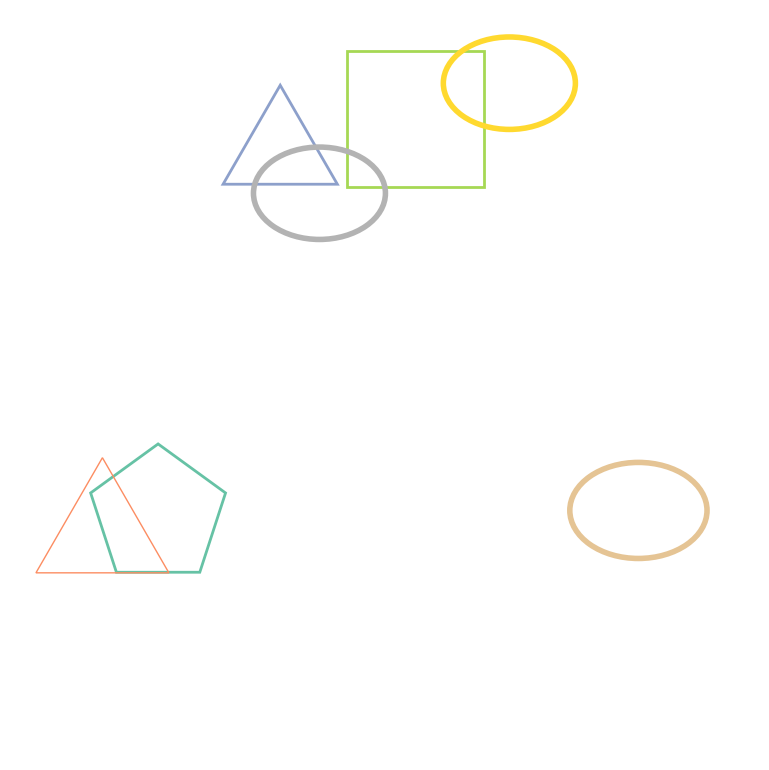[{"shape": "pentagon", "thickness": 1, "radius": 0.46, "center": [0.205, 0.331]}, {"shape": "triangle", "thickness": 0.5, "radius": 0.5, "center": [0.133, 0.306]}, {"shape": "triangle", "thickness": 1, "radius": 0.43, "center": [0.364, 0.804]}, {"shape": "square", "thickness": 1, "radius": 0.44, "center": [0.54, 0.845]}, {"shape": "oval", "thickness": 2, "radius": 0.43, "center": [0.662, 0.892]}, {"shape": "oval", "thickness": 2, "radius": 0.45, "center": [0.829, 0.337]}, {"shape": "oval", "thickness": 2, "radius": 0.43, "center": [0.415, 0.749]}]